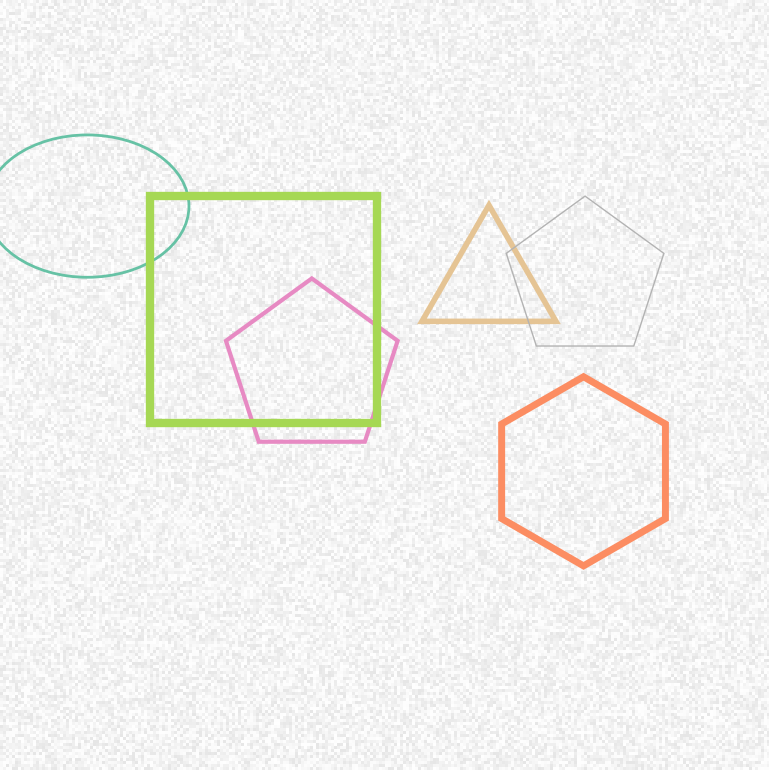[{"shape": "oval", "thickness": 1, "radius": 0.66, "center": [0.113, 0.732]}, {"shape": "hexagon", "thickness": 2.5, "radius": 0.61, "center": [0.758, 0.388]}, {"shape": "pentagon", "thickness": 1.5, "radius": 0.59, "center": [0.405, 0.521]}, {"shape": "square", "thickness": 3, "radius": 0.74, "center": [0.342, 0.598]}, {"shape": "triangle", "thickness": 2, "radius": 0.5, "center": [0.635, 0.633]}, {"shape": "pentagon", "thickness": 0.5, "radius": 0.54, "center": [0.76, 0.638]}]